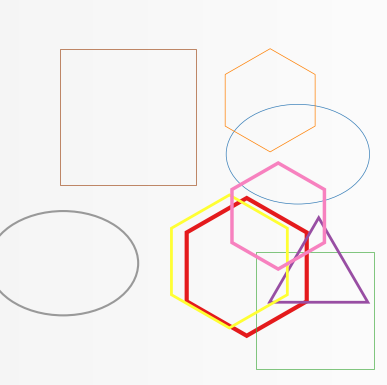[{"shape": "hexagon", "thickness": 3, "radius": 0.89, "center": [0.637, 0.307]}, {"shape": "oval", "thickness": 0.5, "radius": 0.92, "center": [0.769, 0.599]}, {"shape": "square", "thickness": 0.5, "radius": 0.76, "center": [0.813, 0.194]}, {"shape": "triangle", "thickness": 2, "radius": 0.73, "center": [0.822, 0.288]}, {"shape": "hexagon", "thickness": 0.5, "radius": 0.67, "center": [0.697, 0.74]}, {"shape": "hexagon", "thickness": 2, "radius": 0.86, "center": [0.592, 0.321]}, {"shape": "square", "thickness": 0.5, "radius": 0.88, "center": [0.331, 0.696]}, {"shape": "hexagon", "thickness": 2.5, "radius": 0.69, "center": [0.718, 0.439]}, {"shape": "oval", "thickness": 1.5, "radius": 0.97, "center": [0.163, 0.316]}]